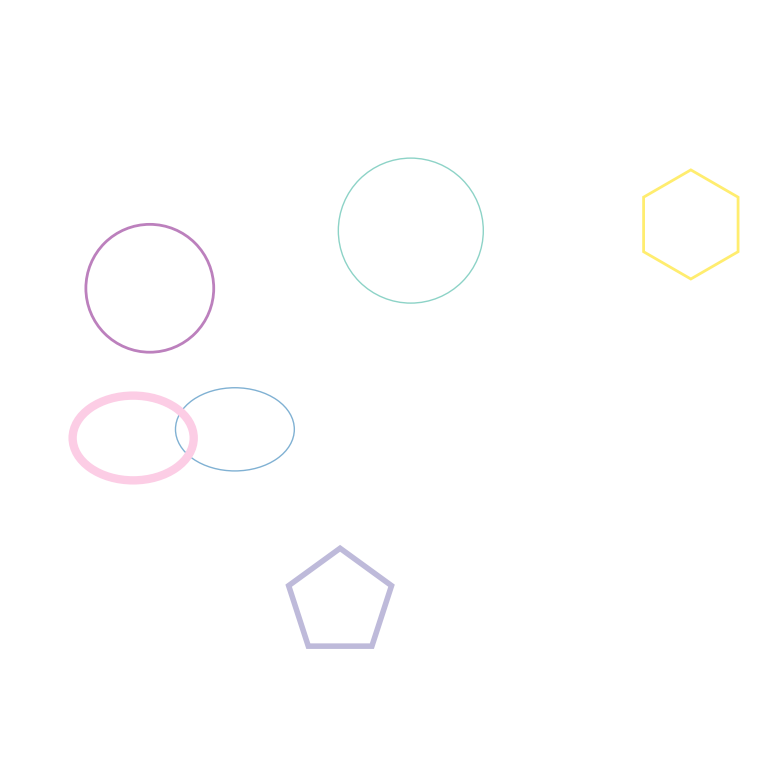[{"shape": "circle", "thickness": 0.5, "radius": 0.47, "center": [0.534, 0.701]}, {"shape": "pentagon", "thickness": 2, "radius": 0.35, "center": [0.442, 0.218]}, {"shape": "oval", "thickness": 0.5, "radius": 0.39, "center": [0.305, 0.442]}, {"shape": "oval", "thickness": 3, "radius": 0.39, "center": [0.173, 0.431]}, {"shape": "circle", "thickness": 1, "radius": 0.42, "center": [0.195, 0.626]}, {"shape": "hexagon", "thickness": 1, "radius": 0.35, "center": [0.897, 0.709]}]